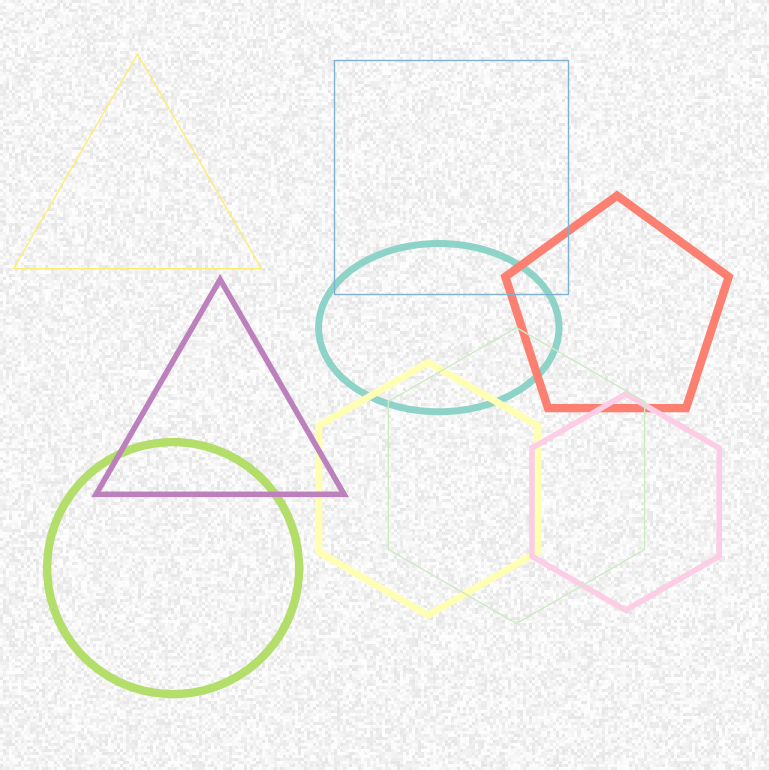[{"shape": "oval", "thickness": 2.5, "radius": 0.78, "center": [0.57, 0.575]}, {"shape": "hexagon", "thickness": 2.5, "radius": 0.82, "center": [0.556, 0.365]}, {"shape": "pentagon", "thickness": 3, "radius": 0.76, "center": [0.801, 0.593]}, {"shape": "square", "thickness": 0.5, "radius": 0.76, "center": [0.586, 0.77]}, {"shape": "circle", "thickness": 3, "radius": 0.82, "center": [0.225, 0.262]}, {"shape": "hexagon", "thickness": 2, "radius": 0.7, "center": [0.812, 0.348]}, {"shape": "triangle", "thickness": 2, "radius": 0.93, "center": [0.286, 0.451]}, {"shape": "hexagon", "thickness": 0.5, "radius": 0.96, "center": [0.671, 0.382]}, {"shape": "triangle", "thickness": 0.5, "radius": 0.93, "center": [0.179, 0.744]}]